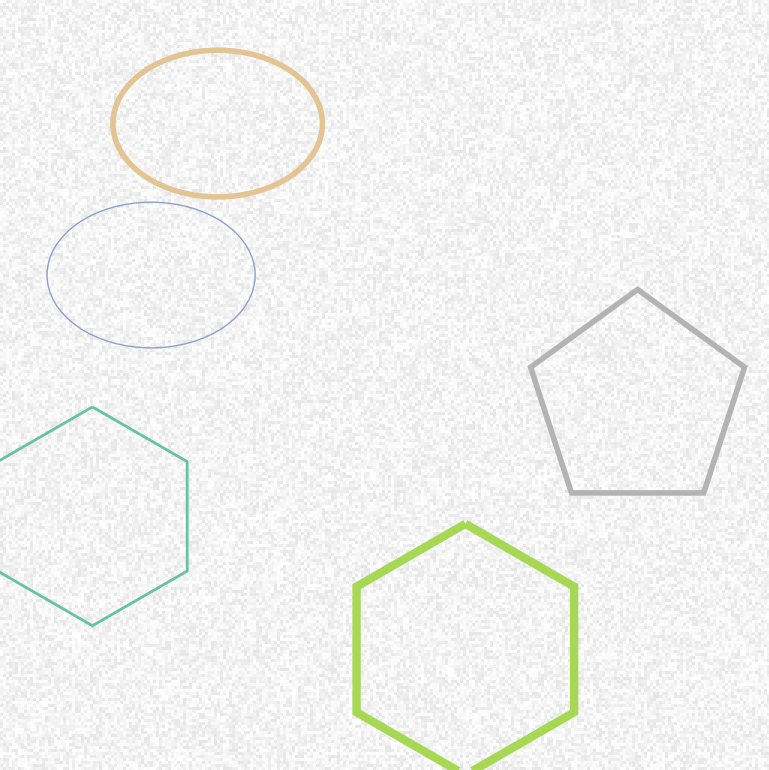[{"shape": "hexagon", "thickness": 1, "radius": 0.71, "center": [0.12, 0.329]}, {"shape": "oval", "thickness": 0.5, "radius": 0.68, "center": [0.196, 0.643]}, {"shape": "hexagon", "thickness": 3, "radius": 0.82, "center": [0.604, 0.157]}, {"shape": "oval", "thickness": 2, "radius": 0.68, "center": [0.283, 0.84]}, {"shape": "pentagon", "thickness": 2, "radius": 0.73, "center": [0.828, 0.478]}]